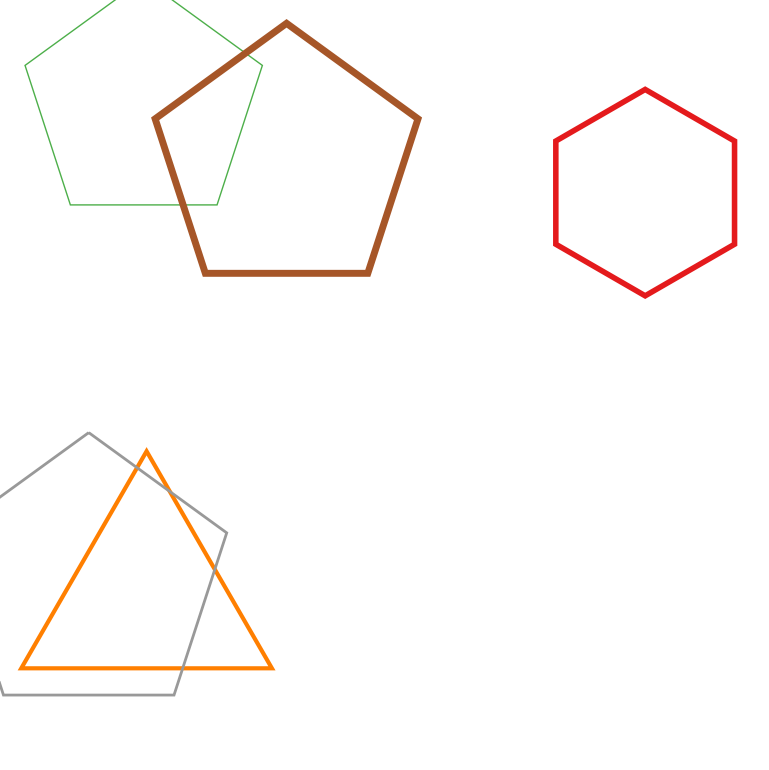[{"shape": "hexagon", "thickness": 2, "radius": 0.67, "center": [0.838, 0.75]}, {"shape": "pentagon", "thickness": 0.5, "radius": 0.81, "center": [0.187, 0.865]}, {"shape": "triangle", "thickness": 1.5, "radius": 0.94, "center": [0.19, 0.226]}, {"shape": "pentagon", "thickness": 2.5, "radius": 0.9, "center": [0.372, 0.79]}, {"shape": "pentagon", "thickness": 1, "radius": 0.94, "center": [0.115, 0.25]}]